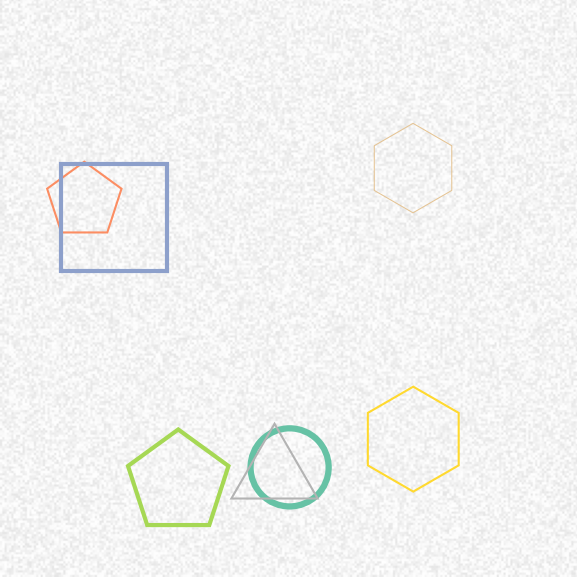[{"shape": "circle", "thickness": 3, "radius": 0.34, "center": [0.501, 0.19]}, {"shape": "pentagon", "thickness": 1, "radius": 0.34, "center": [0.146, 0.651]}, {"shape": "square", "thickness": 2, "radius": 0.46, "center": [0.197, 0.623]}, {"shape": "pentagon", "thickness": 2, "radius": 0.46, "center": [0.309, 0.164]}, {"shape": "hexagon", "thickness": 1, "radius": 0.45, "center": [0.716, 0.239]}, {"shape": "hexagon", "thickness": 0.5, "radius": 0.39, "center": [0.715, 0.708]}, {"shape": "triangle", "thickness": 1, "radius": 0.43, "center": [0.475, 0.179]}]